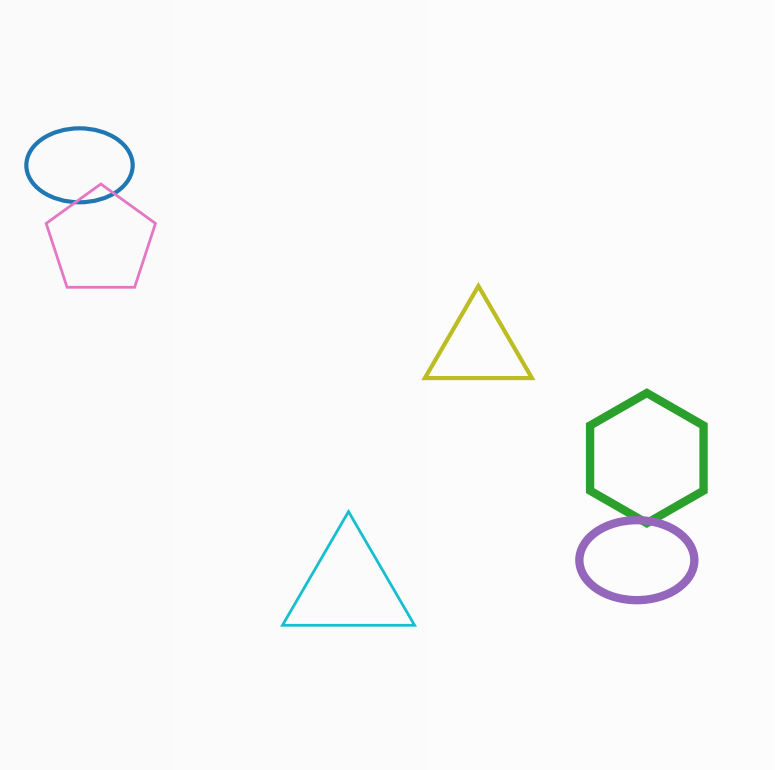[{"shape": "oval", "thickness": 1.5, "radius": 0.34, "center": [0.103, 0.785]}, {"shape": "hexagon", "thickness": 3, "radius": 0.42, "center": [0.835, 0.405]}, {"shape": "oval", "thickness": 3, "radius": 0.37, "center": [0.822, 0.273]}, {"shape": "pentagon", "thickness": 1, "radius": 0.37, "center": [0.13, 0.687]}, {"shape": "triangle", "thickness": 1.5, "radius": 0.4, "center": [0.617, 0.549]}, {"shape": "triangle", "thickness": 1, "radius": 0.49, "center": [0.45, 0.237]}]